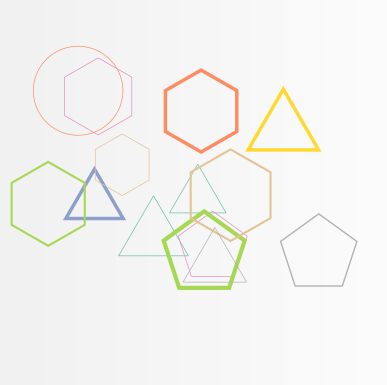[{"shape": "triangle", "thickness": 0.5, "radius": 0.52, "center": [0.396, 0.387]}, {"shape": "triangle", "thickness": 0.5, "radius": 0.42, "center": [0.51, 0.489]}, {"shape": "hexagon", "thickness": 2.5, "radius": 0.53, "center": [0.519, 0.712]}, {"shape": "circle", "thickness": 0.5, "radius": 0.58, "center": [0.202, 0.764]}, {"shape": "triangle", "thickness": 2.5, "radius": 0.43, "center": [0.244, 0.475]}, {"shape": "hexagon", "thickness": 0.5, "radius": 0.5, "center": [0.253, 0.75]}, {"shape": "pentagon", "thickness": 0.5, "radius": 0.47, "center": [0.549, 0.358]}, {"shape": "pentagon", "thickness": 3, "radius": 0.55, "center": [0.527, 0.341]}, {"shape": "hexagon", "thickness": 1.5, "radius": 0.54, "center": [0.124, 0.471]}, {"shape": "triangle", "thickness": 2.5, "radius": 0.52, "center": [0.731, 0.663]}, {"shape": "hexagon", "thickness": 0.5, "radius": 0.4, "center": [0.315, 0.572]}, {"shape": "hexagon", "thickness": 1.5, "radius": 0.59, "center": [0.595, 0.493]}, {"shape": "pentagon", "thickness": 1, "radius": 0.52, "center": [0.823, 0.341]}, {"shape": "triangle", "thickness": 0.5, "radius": 0.47, "center": [0.554, 0.314]}]